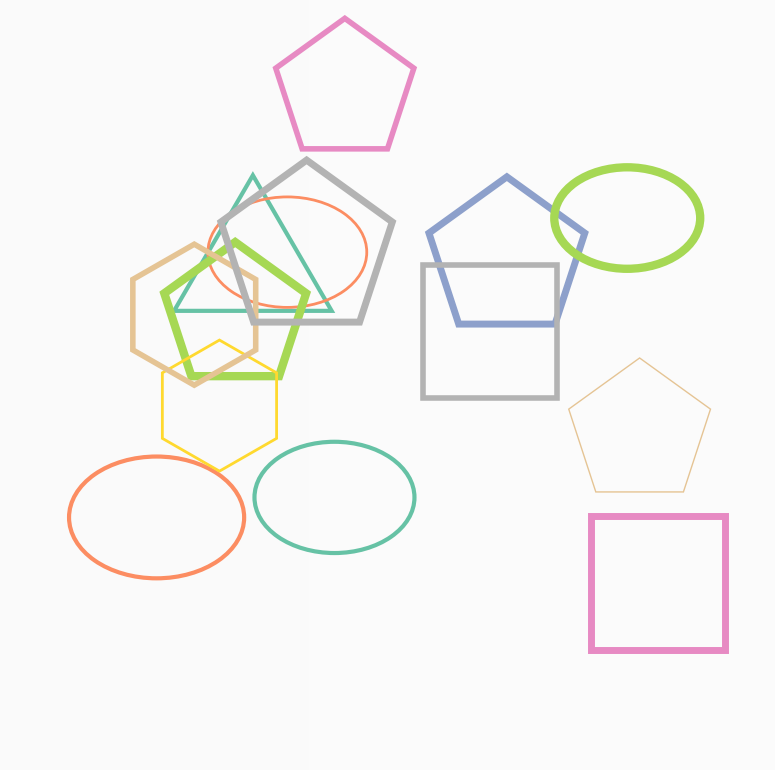[{"shape": "triangle", "thickness": 1.5, "radius": 0.59, "center": [0.326, 0.655]}, {"shape": "oval", "thickness": 1.5, "radius": 0.52, "center": [0.432, 0.354]}, {"shape": "oval", "thickness": 1.5, "radius": 0.56, "center": [0.202, 0.328]}, {"shape": "oval", "thickness": 1, "radius": 0.51, "center": [0.371, 0.673]}, {"shape": "pentagon", "thickness": 2.5, "radius": 0.53, "center": [0.654, 0.665]}, {"shape": "pentagon", "thickness": 2, "radius": 0.47, "center": [0.445, 0.882]}, {"shape": "square", "thickness": 2.5, "radius": 0.44, "center": [0.849, 0.242]}, {"shape": "pentagon", "thickness": 3, "radius": 0.48, "center": [0.304, 0.589]}, {"shape": "oval", "thickness": 3, "radius": 0.47, "center": [0.809, 0.717]}, {"shape": "hexagon", "thickness": 1, "radius": 0.43, "center": [0.283, 0.473]}, {"shape": "hexagon", "thickness": 2, "radius": 0.46, "center": [0.251, 0.591]}, {"shape": "pentagon", "thickness": 0.5, "radius": 0.48, "center": [0.825, 0.439]}, {"shape": "pentagon", "thickness": 2.5, "radius": 0.58, "center": [0.396, 0.676]}, {"shape": "square", "thickness": 2, "radius": 0.43, "center": [0.632, 0.569]}]